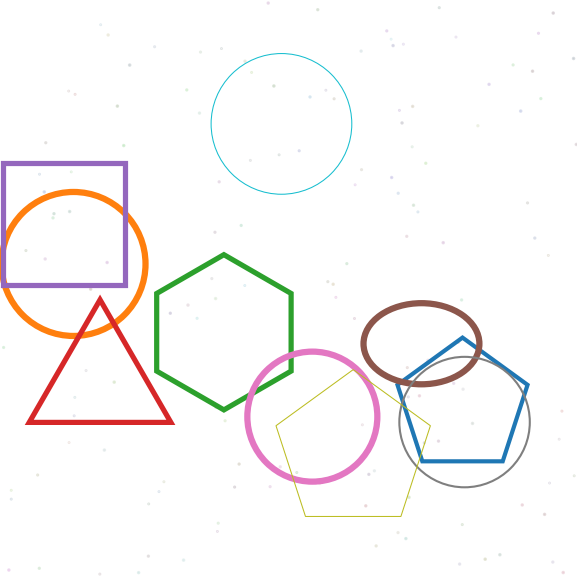[{"shape": "pentagon", "thickness": 2, "radius": 0.59, "center": [0.801, 0.296]}, {"shape": "circle", "thickness": 3, "radius": 0.62, "center": [0.127, 0.542]}, {"shape": "hexagon", "thickness": 2.5, "radius": 0.67, "center": [0.388, 0.424]}, {"shape": "triangle", "thickness": 2.5, "radius": 0.71, "center": [0.173, 0.339]}, {"shape": "square", "thickness": 2.5, "radius": 0.53, "center": [0.11, 0.611]}, {"shape": "oval", "thickness": 3, "radius": 0.5, "center": [0.73, 0.404]}, {"shape": "circle", "thickness": 3, "radius": 0.56, "center": [0.541, 0.278]}, {"shape": "circle", "thickness": 1, "radius": 0.56, "center": [0.804, 0.268]}, {"shape": "pentagon", "thickness": 0.5, "radius": 0.7, "center": [0.612, 0.219]}, {"shape": "circle", "thickness": 0.5, "radius": 0.61, "center": [0.487, 0.785]}]